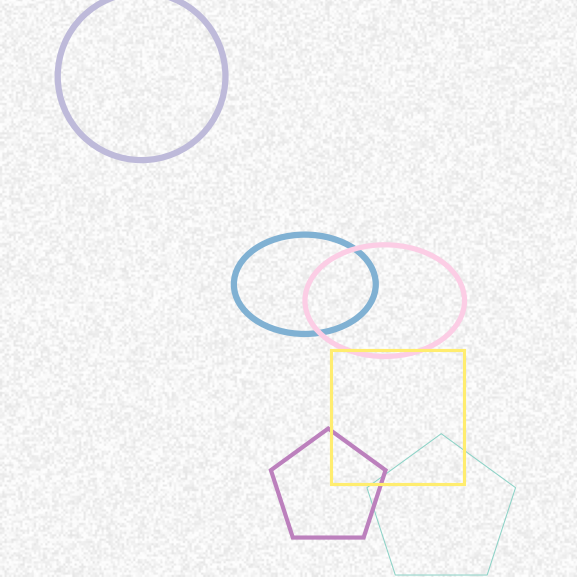[{"shape": "pentagon", "thickness": 0.5, "radius": 0.68, "center": [0.764, 0.113]}, {"shape": "circle", "thickness": 3, "radius": 0.73, "center": [0.245, 0.867]}, {"shape": "oval", "thickness": 3, "radius": 0.61, "center": [0.528, 0.507]}, {"shape": "oval", "thickness": 2.5, "radius": 0.69, "center": [0.666, 0.479]}, {"shape": "pentagon", "thickness": 2, "radius": 0.52, "center": [0.568, 0.153]}, {"shape": "square", "thickness": 1.5, "radius": 0.58, "center": [0.688, 0.277]}]